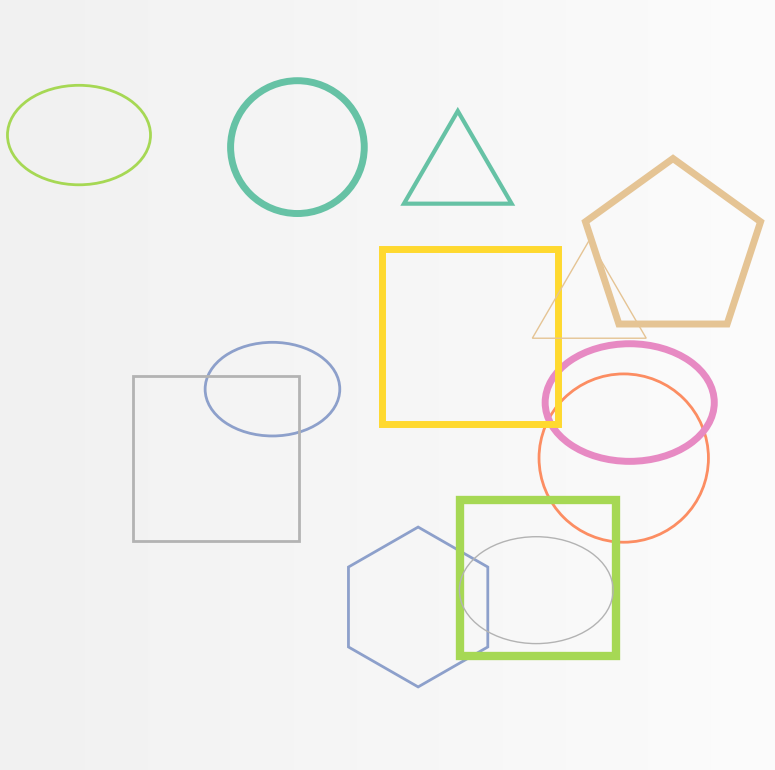[{"shape": "circle", "thickness": 2.5, "radius": 0.43, "center": [0.384, 0.809]}, {"shape": "triangle", "thickness": 1.5, "radius": 0.4, "center": [0.591, 0.776]}, {"shape": "circle", "thickness": 1, "radius": 0.55, "center": [0.805, 0.405]}, {"shape": "hexagon", "thickness": 1, "radius": 0.52, "center": [0.54, 0.212]}, {"shape": "oval", "thickness": 1, "radius": 0.43, "center": [0.352, 0.495]}, {"shape": "oval", "thickness": 2.5, "radius": 0.55, "center": [0.813, 0.477]}, {"shape": "oval", "thickness": 1, "radius": 0.46, "center": [0.102, 0.825]}, {"shape": "square", "thickness": 3, "radius": 0.51, "center": [0.694, 0.249]}, {"shape": "square", "thickness": 2.5, "radius": 0.57, "center": [0.606, 0.564]}, {"shape": "pentagon", "thickness": 2.5, "radius": 0.59, "center": [0.868, 0.675]}, {"shape": "triangle", "thickness": 0.5, "radius": 0.42, "center": [0.76, 0.603]}, {"shape": "square", "thickness": 1, "radius": 0.54, "center": [0.279, 0.405]}, {"shape": "oval", "thickness": 0.5, "radius": 0.5, "center": [0.692, 0.234]}]